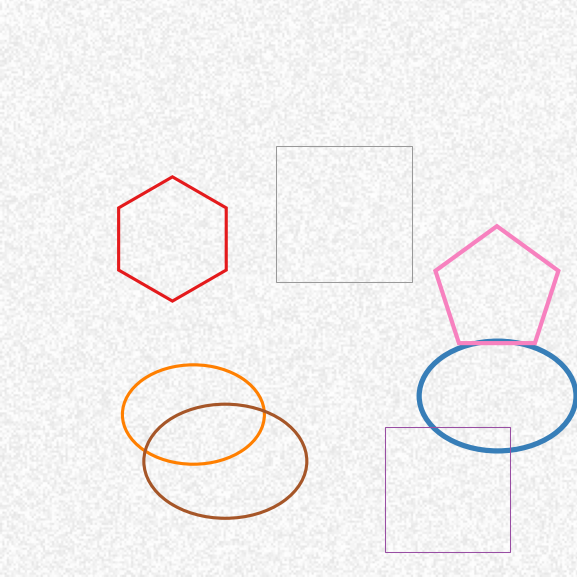[{"shape": "hexagon", "thickness": 1.5, "radius": 0.54, "center": [0.299, 0.585]}, {"shape": "oval", "thickness": 2.5, "radius": 0.68, "center": [0.862, 0.313]}, {"shape": "square", "thickness": 0.5, "radius": 0.54, "center": [0.775, 0.151]}, {"shape": "oval", "thickness": 1.5, "radius": 0.61, "center": [0.335, 0.281]}, {"shape": "oval", "thickness": 1.5, "radius": 0.71, "center": [0.39, 0.2]}, {"shape": "pentagon", "thickness": 2, "radius": 0.56, "center": [0.86, 0.496]}, {"shape": "square", "thickness": 0.5, "radius": 0.59, "center": [0.595, 0.628]}]